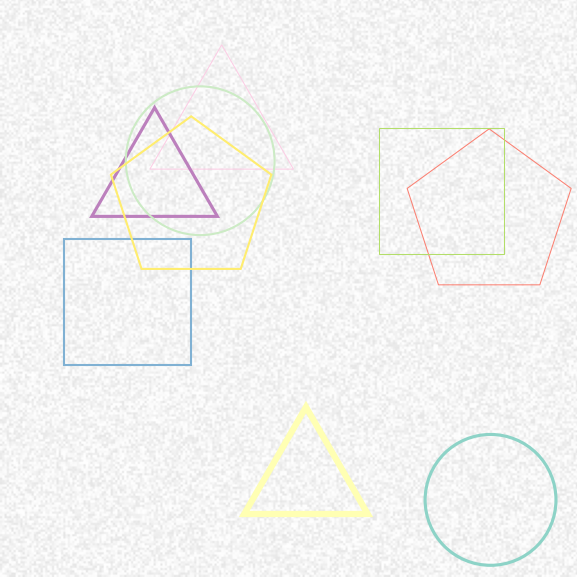[{"shape": "circle", "thickness": 1.5, "radius": 0.57, "center": [0.849, 0.134]}, {"shape": "triangle", "thickness": 3, "radius": 0.62, "center": [0.53, 0.171]}, {"shape": "pentagon", "thickness": 0.5, "radius": 0.75, "center": [0.847, 0.627]}, {"shape": "square", "thickness": 1, "radius": 0.55, "center": [0.22, 0.476]}, {"shape": "square", "thickness": 0.5, "radius": 0.54, "center": [0.765, 0.669]}, {"shape": "triangle", "thickness": 0.5, "radius": 0.72, "center": [0.384, 0.778]}, {"shape": "triangle", "thickness": 1.5, "radius": 0.63, "center": [0.268, 0.687]}, {"shape": "circle", "thickness": 1, "radius": 0.64, "center": [0.347, 0.721]}, {"shape": "pentagon", "thickness": 1, "radius": 0.73, "center": [0.331, 0.652]}]